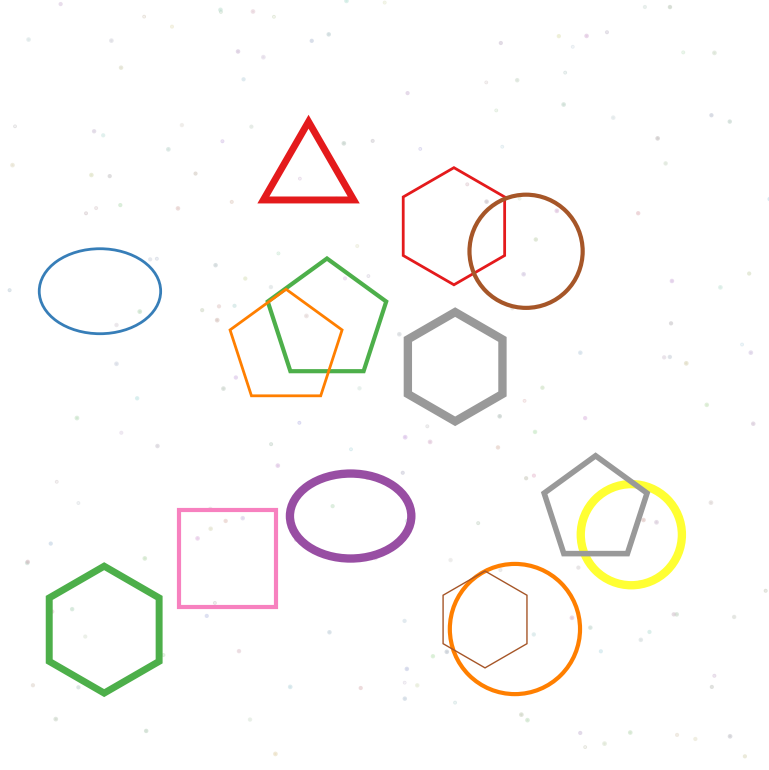[{"shape": "triangle", "thickness": 2.5, "radius": 0.34, "center": [0.401, 0.774]}, {"shape": "hexagon", "thickness": 1, "radius": 0.38, "center": [0.59, 0.706]}, {"shape": "oval", "thickness": 1, "radius": 0.39, "center": [0.13, 0.622]}, {"shape": "pentagon", "thickness": 1.5, "radius": 0.4, "center": [0.425, 0.583]}, {"shape": "hexagon", "thickness": 2.5, "radius": 0.41, "center": [0.135, 0.182]}, {"shape": "oval", "thickness": 3, "radius": 0.39, "center": [0.455, 0.33]}, {"shape": "circle", "thickness": 1.5, "radius": 0.42, "center": [0.669, 0.183]}, {"shape": "pentagon", "thickness": 1, "radius": 0.38, "center": [0.372, 0.548]}, {"shape": "circle", "thickness": 3, "radius": 0.33, "center": [0.82, 0.306]}, {"shape": "hexagon", "thickness": 0.5, "radius": 0.31, "center": [0.63, 0.196]}, {"shape": "circle", "thickness": 1.5, "radius": 0.37, "center": [0.683, 0.674]}, {"shape": "square", "thickness": 1.5, "radius": 0.31, "center": [0.296, 0.274]}, {"shape": "pentagon", "thickness": 2, "radius": 0.35, "center": [0.774, 0.338]}, {"shape": "hexagon", "thickness": 3, "radius": 0.35, "center": [0.591, 0.524]}]